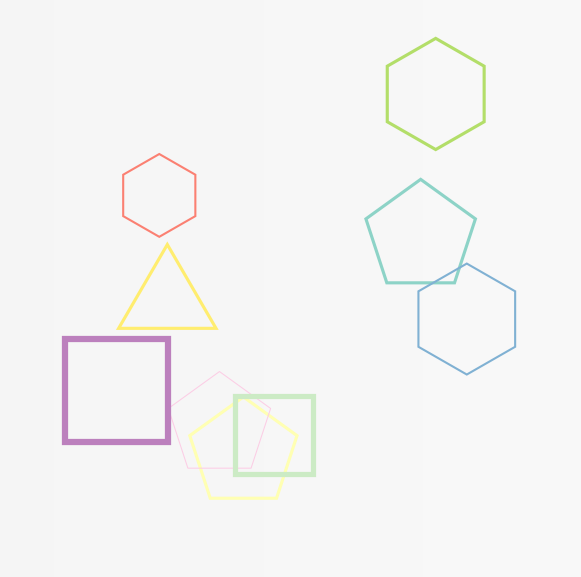[{"shape": "pentagon", "thickness": 1.5, "radius": 0.5, "center": [0.724, 0.59]}, {"shape": "pentagon", "thickness": 1.5, "radius": 0.48, "center": [0.419, 0.215]}, {"shape": "hexagon", "thickness": 1, "radius": 0.36, "center": [0.274, 0.661]}, {"shape": "hexagon", "thickness": 1, "radius": 0.48, "center": [0.803, 0.447]}, {"shape": "hexagon", "thickness": 1.5, "radius": 0.48, "center": [0.75, 0.836]}, {"shape": "pentagon", "thickness": 0.5, "radius": 0.46, "center": [0.378, 0.263]}, {"shape": "square", "thickness": 3, "radius": 0.45, "center": [0.201, 0.322]}, {"shape": "square", "thickness": 2.5, "radius": 0.34, "center": [0.471, 0.246]}, {"shape": "triangle", "thickness": 1.5, "radius": 0.48, "center": [0.288, 0.479]}]